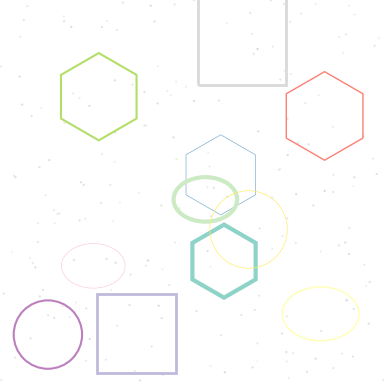[{"shape": "hexagon", "thickness": 3, "radius": 0.47, "center": [0.582, 0.322]}, {"shape": "oval", "thickness": 1, "radius": 0.5, "center": [0.833, 0.185]}, {"shape": "square", "thickness": 2, "radius": 0.52, "center": [0.354, 0.134]}, {"shape": "hexagon", "thickness": 1, "radius": 0.58, "center": [0.843, 0.699]}, {"shape": "hexagon", "thickness": 0.5, "radius": 0.52, "center": [0.573, 0.546]}, {"shape": "hexagon", "thickness": 1.5, "radius": 0.57, "center": [0.257, 0.749]}, {"shape": "oval", "thickness": 0.5, "radius": 0.41, "center": [0.242, 0.31]}, {"shape": "square", "thickness": 2, "radius": 0.57, "center": [0.629, 0.892]}, {"shape": "circle", "thickness": 1.5, "radius": 0.44, "center": [0.124, 0.131]}, {"shape": "oval", "thickness": 3, "radius": 0.41, "center": [0.533, 0.482]}, {"shape": "circle", "thickness": 0.5, "radius": 0.5, "center": [0.646, 0.404]}]